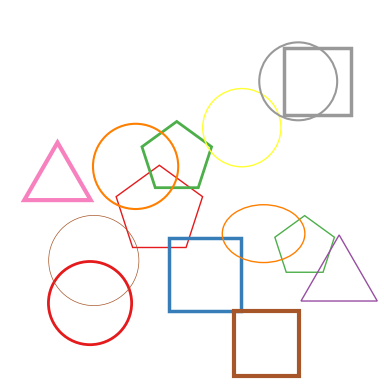[{"shape": "circle", "thickness": 2, "radius": 0.54, "center": [0.234, 0.213]}, {"shape": "pentagon", "thickness": 1, "radius": 0.59, "center": [0.414, 0.453]}, {"shape": "square", "thickness": 2.5, "radius": 0.47, "center": [0.533, 0.287]}, {"shape": "pentagon", "thickness": 1, "radius": 0.41, "center": [0.791, 0.359]}, {"shape": "pentagon", "thickness": 2, "radius": 0.48, "center": [0.459, 0.589]}, {"shape": "triangle", "thickness": 1, "radius": 0.57, "center": [0.881, 0.275]}, {"shape": "circle", "thickness": 1.5, "radius": 0.55, "center": [0.352, 0.568]}, {"shape": "oval", "thickness": 1, "radius": 0.54, "center": [0.685, 0.393]}, {"shape": "circle", "thickness": 1, "radius": 0.51, "center": [0.628, 0.668]}, {"shape": "square", "thickness": 3, "radius": 0.43, "center": [0.692, 0.108]}, {"shape": "circle", "thickness": 0.5, "radius": 0.59, "center": [0.244, 0.323]}, {"shape": "triangle", "thickness": 3, "radius": 0.5, "center": [0.149, 0.53]}, {"shape": "square", "thickness": 2.5, "radius": 0.44, "center": [0.825, 0.788]}, {"shape": "circle", "thickness": 1.5, "radius": 0.51, "center": [0.775, 0.789]}]